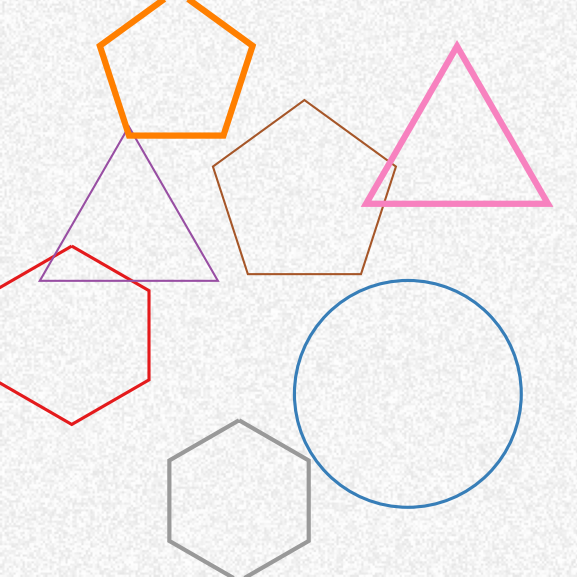[{"shape": "hexagon", "thickness": 1.5, "radius": 0.77, "center": [0.124, 0.419]}, {"shape": "circle", "thickness": 1.5, "radius": 0.98, "center": [0.706, 0.317]}, {"shape": "triangle", "thickness": 1, "radius": 0.89, "center": [0.223, 0.602]}, {"shape": "pentagon", "thickness": 3, "radius": 0.7, "center": [0.305, 0.877]}, {"shape": "pentagon", "thickness": 1, "radius": 0.83, "center": [0.527, 0.659]}, {"shape": "triangle", "thickness": 3, "radius": 0.91, "center": [0.791, 0.737]}, {"shape": "hexagon", "thickness": 2, "radius": 0.7, "center": [0.414, 0.132]}]